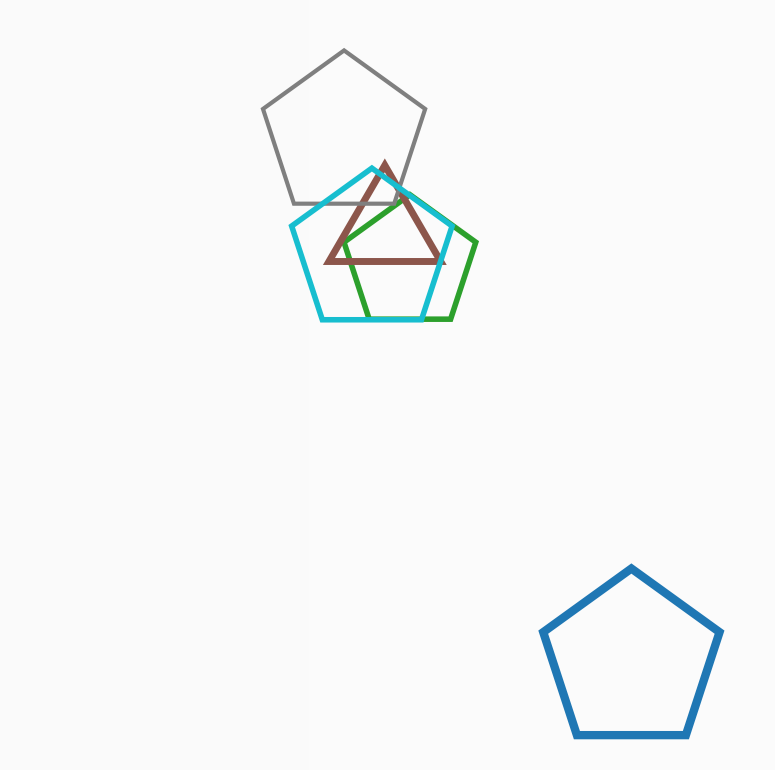[{"shape": "pentagon", "thickness": 3, "radius": 0.6, "center": [0.815, 0.142]}, {"shape": "pentagon", "thickness": 2, "radius": 0.45, "center": [0.529, 0.658]}, {"shape": "triangle", "thickness": 2.5, "radius": 0.42, "center": [0.497, 0.702]}, {"shape": "pentagon", "thickness": 1.5, "radius": 0.55, "center": [0.444, 0.824]}, {"shape": "pentagon", "thickness": 2, "radius": 0.54, "center": [0.48, 0.673]}]